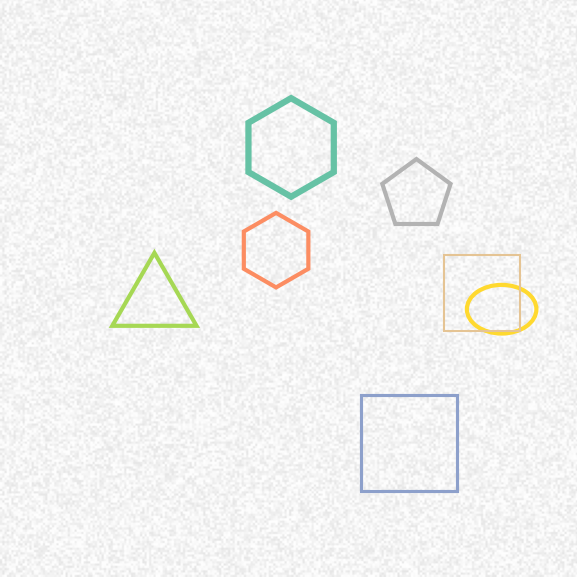[{"shape": "hexagon", "thickness": 3, "radius": 0.43, "center": [0.504, 0.744]}, {"shape": "hexagon", "thickness": 2, "radius": 0.32, "center": [0.478, 0.566]}, {"shape": "square", "thickness": 1.5, "radius": 0.42, "center": [0.708, 0.231]}, {"shape": "triangle", "thickness": 2, "radius": 0.42, "center": [0.267, 0.477]}, {"shape": "oval", "thickness": 2, "radius": 0.3, "center": [0.869, 0.464]}, {"shape": "square", "thickness": 1, "radius": 0.33, "center": [0.834, 0.492]}, {"shape": "pentagon", "thickness": 2, "radius": 0.31, "center": [0.721, 0.662]}]